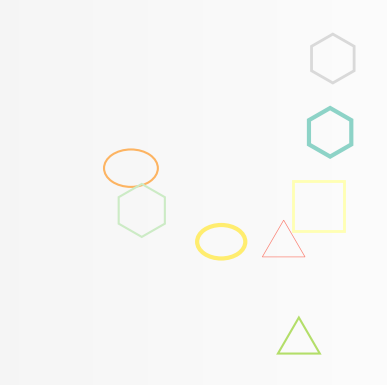[{"shape": "hexagon", "thickness": 3, "radius": 0.32, "center": [0.852, 0.656]}, {"shape": "square", "thickness": 2, "radius": 0.33, "center": [0.822, 0.465]}, {"shape": "triangle", "thickness": 0.5, "radius": 0.32, "center": [0.732, 0.365]}, {"shape": "oval", "thickness": 1.5, "radius": 0.35, "center": [0.338, 0.563]}, {"shape": "triangle", "thickness": 1.5, "radius": 0.31, "center": [0.771, 0.113]}, {"shape": "hexagon", "thickness": 2, "radius": 0.32, "center": [0.859, 0.848]}, {"shape": "hexagon", "thickness": 1.5, "radius": 0.34, "center": [0.366, 0.453]}, {"shape": "oval", "thickness": 3, "radius": 0.31, "center": [0.571, 0.372]}]